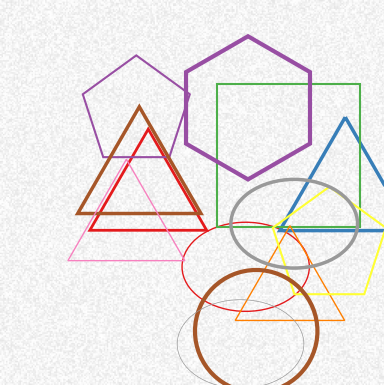[{"shape": "triangle", "thickness": 2, "radius": 0.88, "center": [0.385, 0.489]}, {"shape": "oval", "thickness": 1, "radius": 0.83, "center": [0.638, 0.307]}, {"shape": "triangle", "thickness": 2.5, "radius": 0.98, "center": [0.897, 0.499]}, {"shape": "square", "thickness": 1.5, "radius": 0.93, "center": [0.75, 0.597]}, {"shape": "pentagon", "thickness": 1.5, "radius": 0.73, "center": [0.354, 0.71]}, {"shape": "hexagon", "thickness": 3, "radius": 0.93, "center": [0.644, 0.72]}, {"shape": "triangle", "thickness": 1, "radius": 0.82, "center": [0.753, 0.25]}, {"shape": "pentagon", "thickness": 1.5, "radius": 0.77, "center": [0.855, 0.361]}, {"shape": "triangle", "thickness": 2.5, "radius": 0.92, "center": [0.362, 0.538]}, {"shape": "circle", "thickness": 3, "radius": 0.79, "center": [0.665, 0.14]}, {"shape": "triangle", "thickness": 1, "radius": 0.88, "center": [0.328, 0.411]}, {"shape": "oval", "thickness": 2.5, "radius": 0.82, "center": [0.764, 0.419]}, {"shape": "oval", "thickness": 0.5, "radius": 0.82, "center": [0.625, 0.106]}]